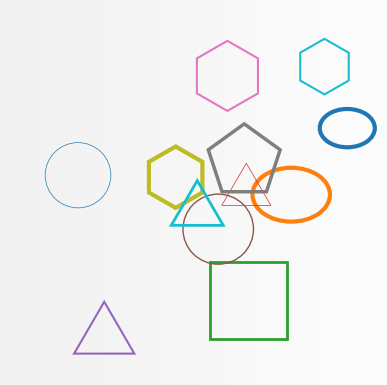[{"shape": "circle", "thickness": 0.5, "radius": 0.42, "center": [0.201, 0.545]}, {"shape": "oval", "thickness": 3, "radius": 0.36, "center": [0.896, 0.667]}, {"shape": "oval", "thickness": 3, "radius": 0.5, "center": [0.752, 0.494]}, {"shape": "square", "thickness": 2, "radius": 0.5, "center": [0.641, 0.22]}, {"shape": "triangle", "thickness": 0.5, "radius": 0.37, "center": [0.636, 0.503]}, {"shape": "triangle", "thickness": 1.5, "radius": 0.45, "center": [0.269, 0.126]}, {"shape": "circle", "thickness": 1, "radius": 0.45, "center": [0.563, 0.405]}, {"shape": "hexagon", "thickness": 1.5, "radius": 0.45, "center": [0.587, 0.803]}, {"shape": "pentagon", "thickness": 2.5, "radius": 0.49, "center": [0.63, 0.581]}, {"shape": "hexagon", "thickness": 3, "radius": 0.4, "center": [0.453, 0.54]}, {"shape": "triangle", "thickness": 2, "radius": 0.39, "center": [0.509, 0.453]}, {"shape": "hexagon", "thickness": 1.5, "radius": 0.36, "center": [0.837, 0.827]}]